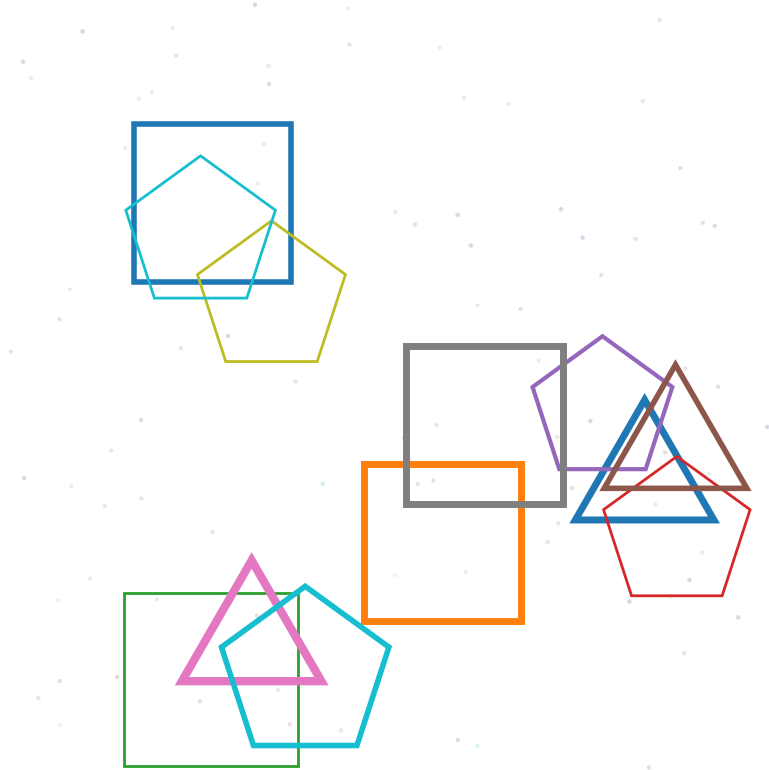[{"shape": "square", "thickness": 2, "radius": 0.51, "center": [0.276, 0.737]}, {"shape": "triangle", "thickness": 2.5, "radius": 0.52, "center": [0.837, 0.377]}, {"shape": "square", "thickness": 2.5, "radius": 0.51, "center": [0.574, 0.295]}, {"shape": "square", "thickness": 1, "radius": 0.56, "center": [0.274, 0.118]}, {"shape": "pentagon", "thickness": 1, "radius": 0.5, "center": [0.879, 0.307]}, {"shape": "pentagon", "thickness": 1.5, "radius": 0.48, "center": [0.782, 0.468]}, {"shape": "triangle", "thickness": 2, "radius": 0.53, "center": [0.877, 0.419]}, {"shape": "triangle", "thickness": 3, "radius": 0.52, "center": [0.327, 0.168]}, {"shape": "square", "thickness": 2.5, "radius": 0.51, "center": [0.629, 0.448]}, {"shape": "pentagon", "thickness": 1, "radius": 0.51, "center": [0.353, 0.612]}, {"shape": "pentagon", "thickness": 2, "radius": 0.57, "center": [0.396, 0.124]}, {"shape": "pentagon", "thickness": 1, "radius": 0.51, "center": [0.261, 0.695]}]